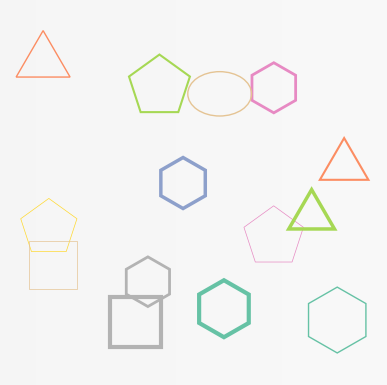[{"shape": "hexagon", "thickness": 3, "radius": 0.37, "center": [0.578, 0.198]}, {"shape": "hexagon", "thickness": 1, "radius": 0.43, "center": [0.87, 0.169]}, {"shape": "triangle", "thickness": 1.5, "radius": 0.36, "center": [0.888, 0.569]}, {"shape": "triangle", "thickness": 1, "radius": 0.4, "center": [0.111, 0.84]}, {"shape": "hexagon", "thickness": 2.5, "radius": 0.33, "center": [0.472, 0.525]}, {"shape": "hexagon", "thickness": 2, "radius": 0.33, "center": [0.707, 0.772]}, {"shape": "pentagon", "thickness": 0.5, "radius": 0.4, "center": [0.706, 0.385]}, {"shape": "triangle", "thickness": 2.5, "radius": 0.34, "center": [0.804, 0.439]}, {"shape": "pentagon", "thickness": 1.5, "radius": 0.41, "center": [0.411, 0.776]}, {"shape": "pentagon", "thickness": 0.5, "radius": 0.38, "center": [0.126, 0.408]}, {"shape": "oval", "thickness": 1, "radius": 0.41, "center": [0.567, 0.756]}, {"shape": "square", "thickness": 0.5, "radius": 0.31, "center": [0.137, 0.311]}, {"shape": "hexagon", "thickness": 2, "radius": 0.32, "center": [0.382, 0.268]}, {"shape": "square", "thickness": 3, "radius": 0.32, "center": [0.35, 0.164]}]